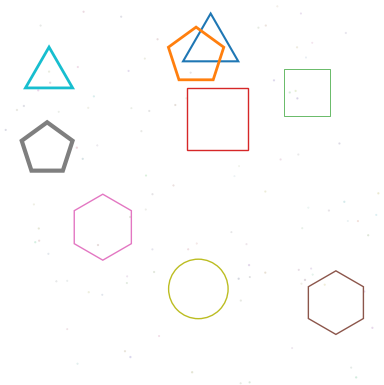[{"shape": "triangle", "thickness": 1.5, "radius": 0.41, "center": [0.547, 0.882]}, {"shape": "pentagon", "thickness": 2, "radius": 0.38, "center": [0.509, 0.854]}, {"shape": "square", "thickness": 0.5, "radius": 0.3, "center": [0.797, 0.76]}, {"shape": "square", "thickness": 1, "radius": 0.4, "center": [0.564, 0.691]}, {"shape": "hexagon", "thickness": 1, "radius": 0.41, "center": [0.872, 0.214]}, {"shape": "hexagon", "thickness": 1, "radius": 0.43, "center": [0.267, 0.41]}, {"shape": "pentagon", "thickness": 3, "radius": 0.35, "center": [0.122, 0.613]}, {"shape": "circle", "thickness": 1, "radius": 0.39, "center": [0.515, 0.25]}, {"shape": "triangle", "thickness": 2, "radius": 0.35, "center": [0.127, 0.807]}]